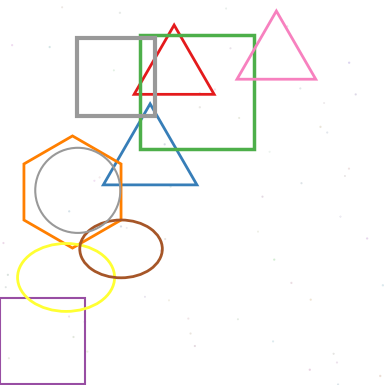[{"shape": "triangle", "thickness": 2, "radius": 0.6, "center": [0.452, 0.815]}, {"shape": "triangle", "thickness": 2, "radius": 0.7, "center": [0.39, 0.59]}, {"shape": "square", "thickness": 2.5, "radius": 0.74, "center": [0.512, 0.761]}, {"shape": "square", "thickness": 1.5, "radius": 0.56, "center": [0.11, 0.115]}, {"shape": "hexagon", "thickness": 2, "radius": 0.73, "center": [0.188, 0.501]}, {"shape": "oval", "thickness": 2, "radius": 0.63, "center": [0.172, 0.279]}, {"shape": "oval", "thickness": 2, "radius": 0.54, "center": [0.314, 0.353]}, {"shape": "triangle", "thickness": 2, "radius": 0.59, "center": [0.718, 0.853]}, {"shape": "square", "thickness": 3, "radius": 0.51, "center": [0.302, 0.8]}, {"shape": "circle", "thickness": 1.5, "radius": 0.55, "center": [0.202, 0.506]}]